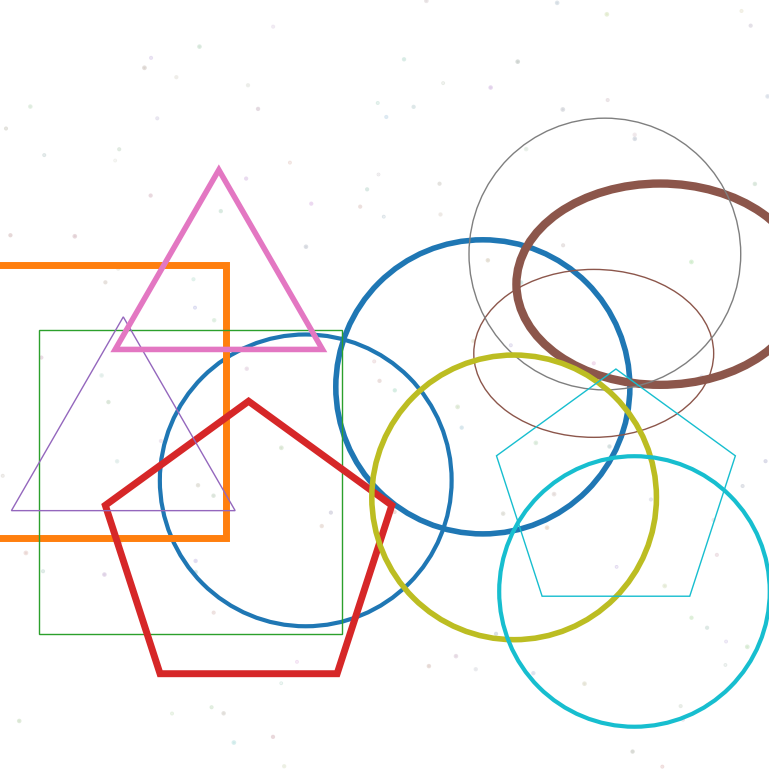[{"shape": "circle", "thickness": 2, "radius": 0.95, "center": [0.627, 0.498]}, {"shape": "circle", "thickness": 1.5, "radius": 0.95, "center": [0.397, 0.376]}, {"shape": "square", "thickness": 2.5, "radius": 0.89, "center": [0.117, 0.479]}, {"shape": "square", "thickness": 0.5, "radius": 0.99, "center": [0.248, 0.374]}, {"shape": "pentagon", "thickness": 2.5, "radius": 0.98, "center": [0.323, 0.283]}, {"shape": "triangle", "thickness": 0.5, "radius": 0.84, "center": [0.16, 0.421]}, {"shape": "oval", "thickness": 0.5, "radius": 0.78, "center": [0.771, 0.541]}, {"shape": "oval", "thickness": 3, "radius": 0.93, "center": [0.857, 0.631]}, {"shape": "triangle", "thickness": 2, "radius": 0.78, "center": [0.284, 0.624]}, {"shape": "circle", "thickness": 0.5, "radius": 0.88, "center": [0.786, 0.67]}, {"shape": "circle", "thickness": 2, "radius": 0.92, "center": [0.668, 0.354]}, {"shape": "pentagon", "thickness": 0.5, "radius": 0.82, "center": [0.8, 0.358]}, {"shape": "circle", "thickness": 1.5, "radius": 0.88, "center": [0.824, 0.232]}]